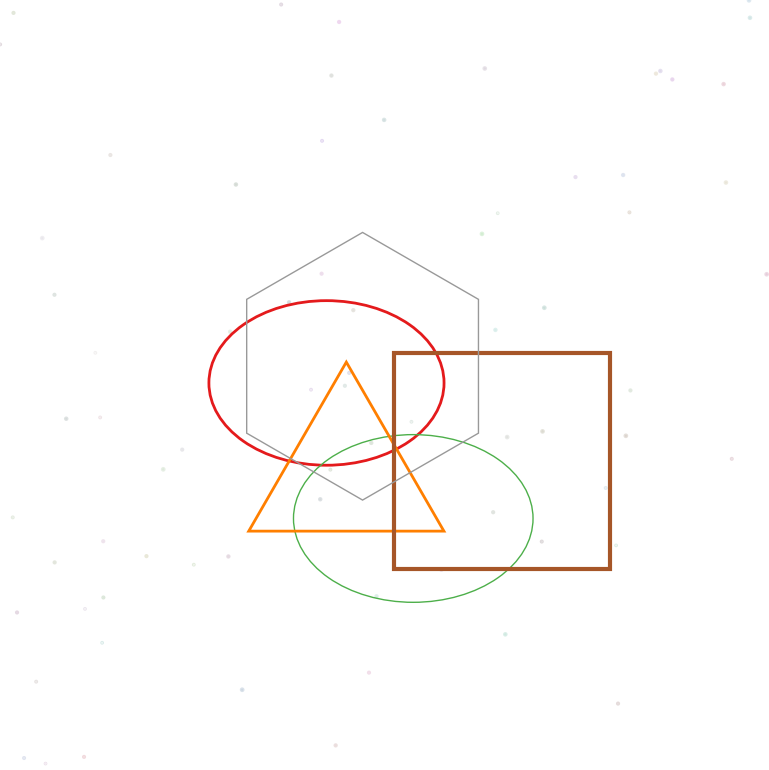[{"shape": "oval", "thickness": 1, "radius": 0.76, "center": [0.424, 0.503]}, {"shape": "oval", "thickness": 0.5, "radius": 0.78, "center": [0.537, 0.327]}, {"shape": "triangle", "thickness": 1, "radius": 0.73, "center": [0.45, 0.383]}, {"shape": "square", "thickness": 1.5, "radius": 0.7, "center": [0.652, 0.401]}, {"shape": "hexagon", "thickness": 0.5, "radius": 0.87, "center": [0.471, 0.524]}]